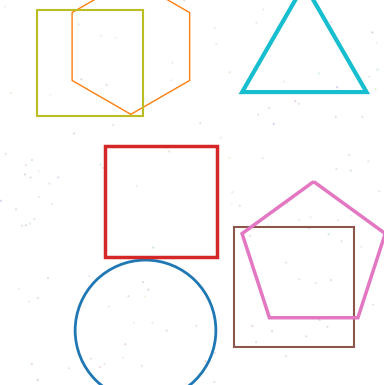[{"shape": "circle", "thickness": 2, "radius": 0.91, "center": [0.378, 0.142]}, {"shape": "hexagon", "thickness": 1, "radius": 0.88, "center": [0.34, 0.879]}, {"shape": "square", "thickness": 2.5, "radius": 0.72, "center": [0.418, 0.476]}, {"shape": "square", "thickness": 1.5, "radius": 0.78, "center": [0.763, 0.254]}, {"shape": "pentagon", "thickness": 2.5, "radius": 0.98, "center": [0.815, 0.333]}, {"shape": "square", "thickness": 1.5, "radius": 0.69, "center": [0.234, 0.836]}, {"shape": "triangle", "thickness": 3, "radius": 0.93, "center": [0.79, 0.854]}]